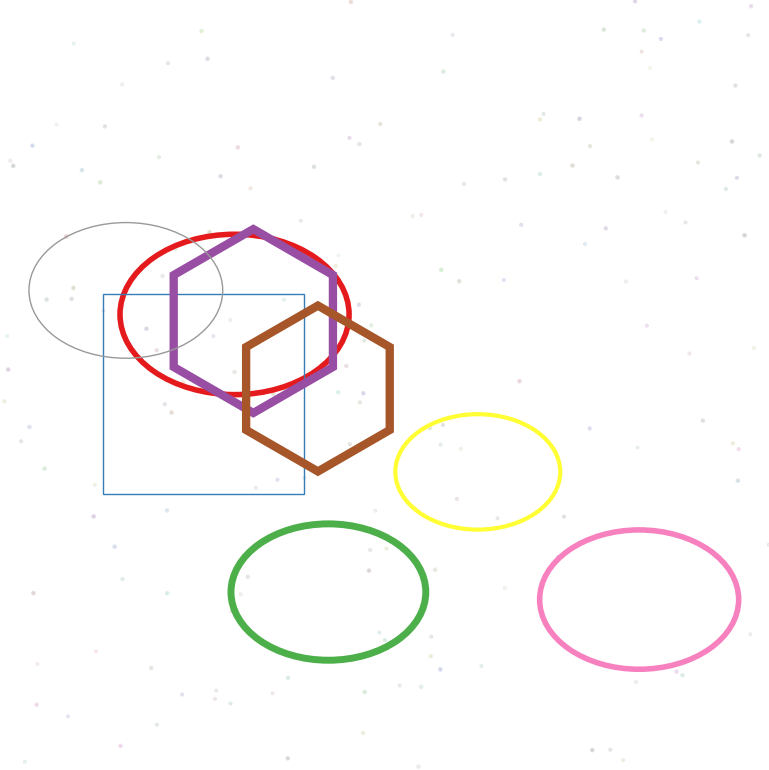[{"shape": "oval", "thickness": 2, "radius": 0.74, "center": [0.305, 0.592]}, {"shape": "square", "thickness": 0.5, "radius": 0.65, "center": [0.264, 0.488]}, {"shape": "oval", "thickness": 2.5, "radius": 0.63, "center": [0.426, 0.231]}, {"shape": "hexagon", "thickness": 3, "radius": 0.6, "center": [0.329, 0.583]}, {"shape": "oval", "thickness": 1.5, "radius": 0.54, "center": [0.621, 0.387]}, {"shape": "hexagon", "thickness": 3, "radius": 0.54, "center": [0.413, 0.495]}, {"shape": "oval", "thickness": 2, "radius": 0.65, "center": [0.83, 0.221]}, {"shape": "oval", "thickness": 0.5, "radius": 0.63, "center": [0.163, 0.623]}]